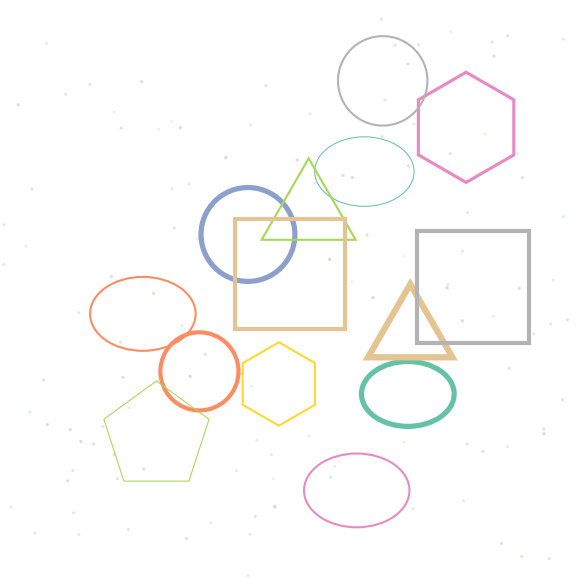[{"shape": "oval", "thickness": 0.5, "radius": 0.43, "center": [0.631, 0.702]}, {"shape": "oval", "thickness": 2.5, "radius": 0.4, "center": [0.706, 0.317]}, {"shape": "circle", "thickness": 2, "radius": 0.34, "center": [0.345, 0.356]}, {"shape": "oval", "thickness": 1, "radius": 0.46, "center": [0.247, 0.456]}, {"shape": "circle", "thickness": 2.5, "radius": 0.41, "center": [0.429, 0.593]}, {"shape": "hexagon", "thickness": 1.5, "radius": 0.48, "center": [0.807, 0.779]}, {"shape": "oval", "thickness": 1, "radius": 0.46, "center": [0.618, 0.15]}, {"shape": "triangle", "thickness": 1, "radius": 0.47, "center": [0.534, 0.631]}, {"shape": "pentagon", "thickness": 0.5, "radius": 0.48, "center": [0.271, 0.244]}, {"shape": "hexagon", "thickness": 1, "radius": 0.36, "center": [0.483, 0.334]}, {"shape": "square", "thickness": 2, "radius": 0.47, "center": [0.502, 0.525]}, {"shape": "triangle", "thickness": 3, "radius": 0.42, "center": [0.71, 0.423]}, {"shape": "circle", "thickness": 1, "radius": 0.39, "center": [0.663, 0.859]}, {"shape": "square", "thickness": 2, "radius": 0.49, "center": [0.82, 0.502]}]